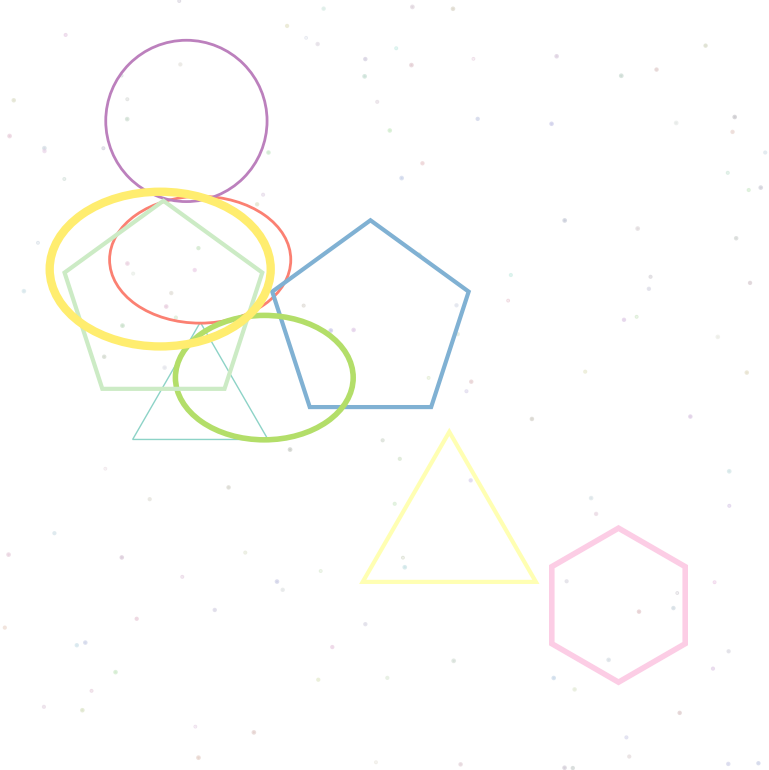[{"shape": "triangle", "thickness": 0.5, "radius": 0.51, "center": [0.26, 0.48]}, {"shape": "triangle", "thickness": 1.5, "radius": 0.65, "center": [0.584, 0.309]}, {"shape": "oval", "thickness": 1, "radius": 0.59, "center": [0.26, 0.663]}, {"shape": "pentagon", "thickness": 1.5, "radius": 0.67, "center": [0.481, 0.58]}, {"shape": "oval", "thickness": 2, "radius": 0.58, "center": [0.343, 0.51]}, {"shape": "hexagon", "thickness": 2, "radius": 0.5, "center": [0.803, 0.214]}, {"shape": "circle", "thickness": 1, "radius": 0.52, "center": [0.242, 0.843]}, {"shape": "pentagon", "thickness": 1.5, "radius": 0.68, "center": [0.212, 0.604]}, {"shape": "oval", "thickness": 3, "radius": 0.72, "center": [0.208, 0.651]}]